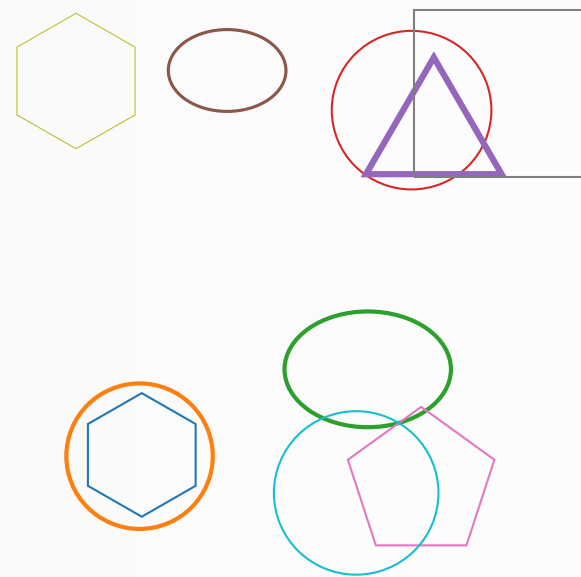[{"shape": "hexagon", "thickness": 1, "radius": 0.54, "center": [0.244, 0.211]}, {"shape": "circle", "thickness": 2, "radius": 0.63, "center": [0.24, 0.209]}, {"shape": "oval", "thickness": 2, "radius": 0.72, "center": [0.633, 0.36]}, {"shape": "circle", "thickness": 1, "radius": 0.69, "center": [0.708, 0.808]}, {"shape": "triangle", "thickness": 3, "radius": 0.67, "center": [0.746, 0.765]}, {"shape": "oval", "thickness": 1.5, "radius": 0.51, "center": [0.391, 0.877]}, {"shape": "pentagon", "thickness": 1, "radius": 0.66, "center": [0.725, 0.162]}, {"shape": "square", "thickness": 1, "radius": 0.72, "center": [0.857, 0.837]}, {"shape": "hexagon", "thickness": 0.5, "radius": 0.59, "center": [0.131, 0.859]}, {"shape": "circle", "thickness": 1, "radius": 0.71, "center": [0.613, 0.146]}]